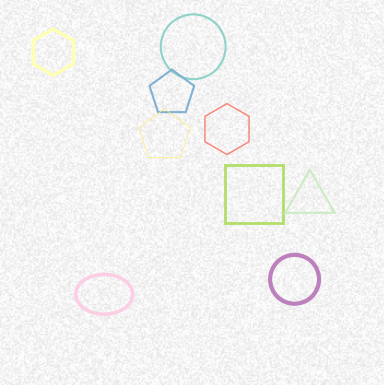[{"shape": "circle", "thickness": 1.5, "radius": 0.42, "center": [0.502, 0.879]}, {"shape": "hexagon", "thickness": 2.5, "radius": 0.3, "center": [0.139, 0.865]}, {"shape": "hexagon", "thickness": 1, "radius": 0.33, "center": [0.59, 0.665]}, {"shape": "pentagon", "thickness": 1.5, "radius": 0.31, "center": [0.446, 0.758]}, {"shape": "square", "thickness": 2, "radius": 0.37, "center": [0.659, 0.495]}, {"shape": "oval", "thickness": 2.5, "radius": 0.37, "center": [0.271, 0.236]}, {"shape": "circle", "thickness": 3, "radius": 0.32, "center": [0.765, 0.275]}, {"shape": "triangle", "thickness": 1.5, "radius": 0.37, "center": [0.805, 0.484]}, {"shape": "pentagon", "thickness": 0.5, "radius": 0.35, "center": [0.427, 0.647]}]